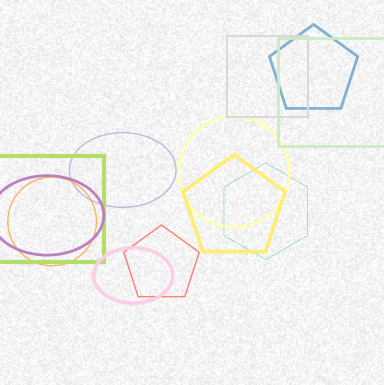[{"shape": "hexagon", "thickness": 0.5, "radius": 0.63, "center": [0.69, 0.451]}, {"shape": "circle", "thickness": 2, "radius": 0.72, "center": [0.608, 0.553]}, {"shape": "oval", "thickness": 1, "radius": 0.69, "center": [0.319, 0.558]}, {"shape": "pentagon", "thickness": 1, "radius": 0.51, "center": [0.419, 0.313]}, {"shape": "pentagon", "thickness": 2, "radius": 0.6, "center": [0.814, 0.816]}, {"shape": "circle", "thickness": 1, "radius": 0.58, "center": [0.135, 0.425]}, {"shape": "square", "thickness": 3, "radius": 0.69, "center": [0.132, 0.458]}, {"shape": "oval", "thickness": 2.5, "radius": 0.51, "center": [0.346, 0.285]}, {"shape": "square", "thickness": 1.5, "radius": 0.53, "center": [0.694, 0.801]}, {"shape": "oval", "thickness": 2, "radius": 0.74, "center": [0.122, 0.441]}, {"shape": "square", "thickness": 2, "radius": 0.7, "center": [0.864, 0.761]}, {"shape": "pentagon", "thickness": 2.5, "radius": 0.7, "center": [0.608, 0.459]}]